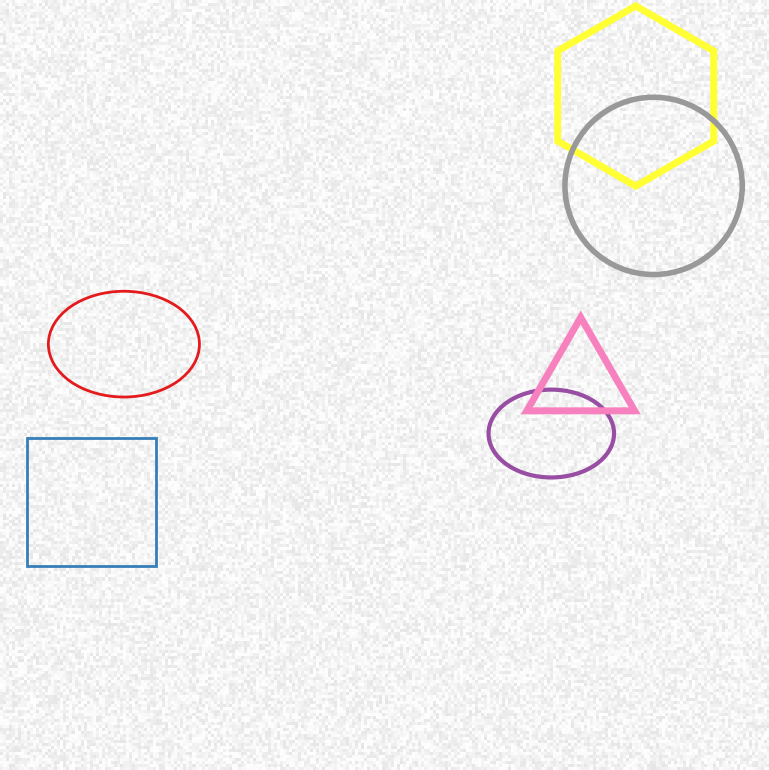[{"shape": "oval", "thickness": 1, "radius": 0.49, "center": [0.161, 0.553]}, {"shape": "square", "thickness": 1, "radius": 0.42, "center": [0.119, 0.348]}, {"shape": "oval", "thickness": 1.5, "radius": 0.41, "center": [0.716, 0.437]}, {"shape": "hexagon", "thickness": 2.5, "radius": 0.59, "center": [0.826, 0.875]}, {"shape": "triangle", "thickness": 2.5, "radius": 0.4, "center": [0.754, 0.507]}, {"shape": "circle", "thickness": 2, "radius": 0.58, "center": [0.849, 0.759]}]